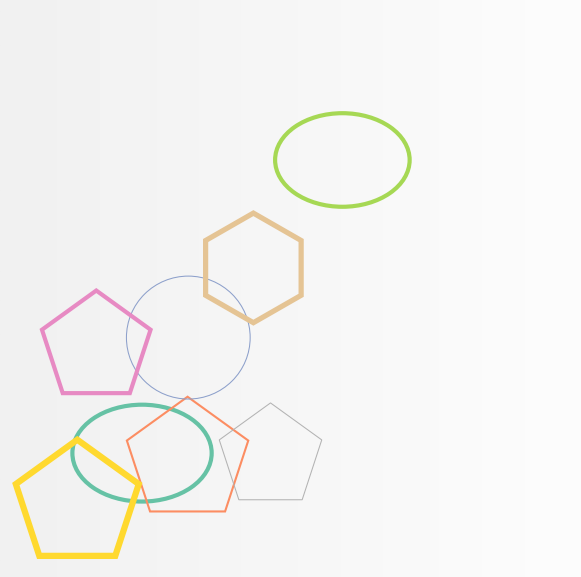[{"shape": "oval", "thickness": 2, "radius": 0.6, "center": [0.244, 0.214]}, {"shape": "pentagon", "thickness": 1, "radius": 0.55, "center": [0.323, 0.202]}, {"shape": "circle", "thickness": 0.5, "radius": 0.53, "center": [0.324, 0.415]}, {"shape": "pentagon", "thickness": 2, "radius": 0.49, "center": [0.166, 0.398]}, {"shape": "oval", "thickness": 2, "radius": 0.58, "center": [0.589, 0.722]}, {"shape": "pentagon", "thickness": 3, "radius": 0.56, "center": [0.133, 0.127]}, {"shape": "hexagon", "thickness": 2.5, "radius": 0.47, "center": [0.436, 0.535]}, {"shape": "pentagon", "thickness": 0.5, "radius": 0.46, "center": [0.465, 0.209]}]